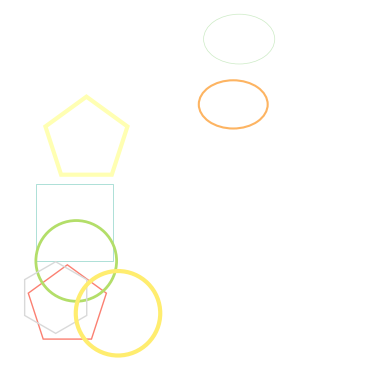[{"shape": "square", "thickness": 0.5, "radius": 0.5, "center": [0.193, 0.421]}, {"shape": "pentagon", "thickness": 3, "radius": 0.56, "center": [0.225, 0.637]}, {"shape": "pentagon", "thickness": 1, "radius": 0.53, "center": [0.175, 0.206]}, {"shape": "oval", "thickness": 1.5, "radius": 0.45, "center": [0.606, 0.729]}, {"shape": "circle", "thickness": 2, "radius": 0.52, "center": [0.198, 0.322]}, {"shape": "hexagon", "thickness": 1, "radius": 0.47, "center": [0.145, 0.227]}, {"shape": "oval", "thickness": 0.5, "radius": 0.46, "center": [0.621, 0.898]}, {"shape": "circle", "thickness": 3, "radius": 0.55, "center": [0.306, 0.186]}]